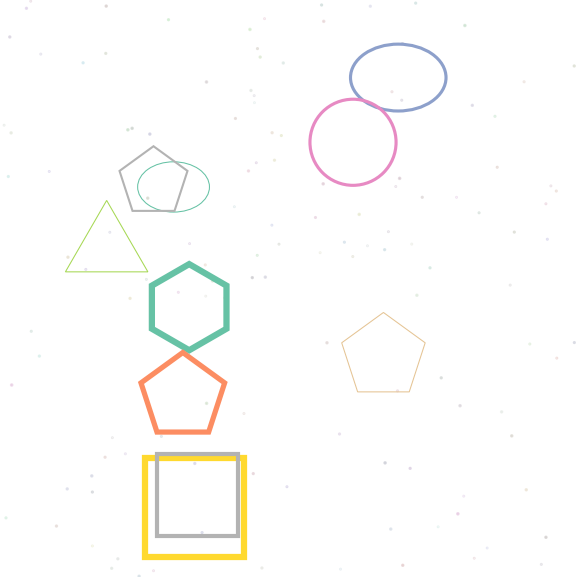[{"shape": "oval", "thickness": 0.5, "radius": 0.31, "center": [0.301, 0.675]}, {"shape": "hexagon", "thickness": 3, "radius": 0.37, "center": [0.328, 0.467]}, {"shape": "pentagon", "thickness": 2.5, "radius": 0.38, "center": [0.317, 0.313]}, {"shape": "oval", "thickness": 1.5, "radius": 0.41, "center": [0.69, 0.865]}, {"shape": "circle", "thickness": 1.5, "radius": 0.37, "center": [0.611, 0.753]}, {"shape": "triangle", "thickness": 0.5, "radius": 0.41, "center": [0.185, 0.57]}, {"shape": "square", "thickness": 3, "radius": 0.43, "center": [0.337, 0.121]}, {"shape": "pentagon", "thickness": 0.5, "radius": 0.38, "center": [0.664, 0.382]}, {"shape": "pentagon", "thickness": 1, "radius": 0.31, "center": [0.266, 0.684]}, {"shape": "square", "thickness": 2, "radius": 0.35, "center": [0.342, 0.142]}]